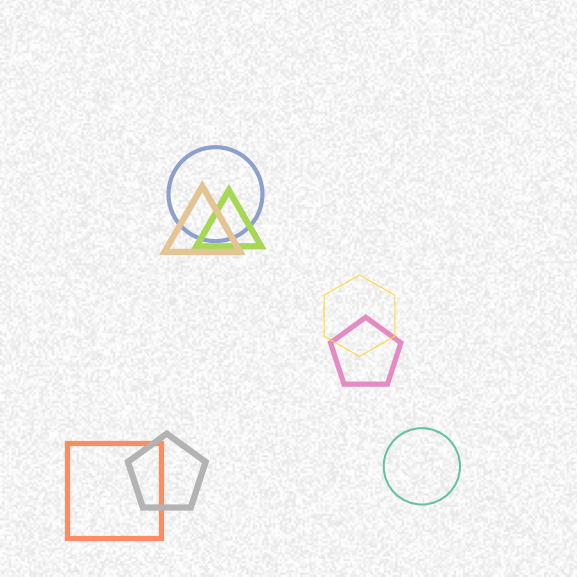[{"shape": "circle", "thickness": 1, "radius": 0.33, "center": [0.73, 0.192]}, {"shape": "square", "thickness": 2.5, "radius": 0.41, "center": [0.197, 0.15]}, {"shape": "circle", "thickness": 2, "radius": 0.41, "center": [0.373, 0.663]}, {"shape": "pentagon", "thickness": 2.5, "radius": 0.32, "center": [0.633, 0.386]}, {"shape": "triangle", "thickness": 3, "radius": 0.32, "center": [0.396, 0.605]}, {"shape": "hexagon", "thickness": 0.5, "radius": 0.35, "center": [0.623, 0.452]}, {"shape": "triangle", "thickness": 3, "radius": 0.38, "center": [0.35, 0.601]}, {"shape": "pentagon", "thickness": 3, "radius": 0.35, "center": [0.289, 0.178]}]